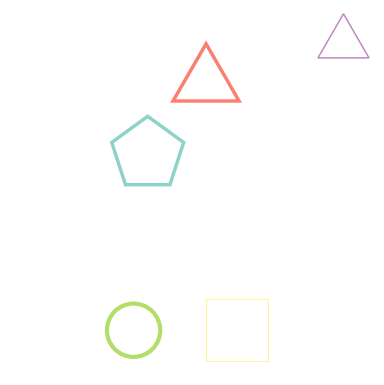[{"shape": "pentagon", "thickness": 2.5, "radius": 0.49, "center": [0.384, 0.6]}, {"shape": "triangle", "thickness": 2.5, "radius": 0.5, "center": [0.535, 0.787]}, {"shape": "circle", "thickness": 3, "radius": 0.35, "center": [0.347, 0.142]}, {"shape": "triangle", "thickness": 1, "radius": 0.38, "center": [0.892, 0.888]}, {"shape": "square", "thickness": 0.5, "radius": 0.4, "center": [0.615, 0.143]}]